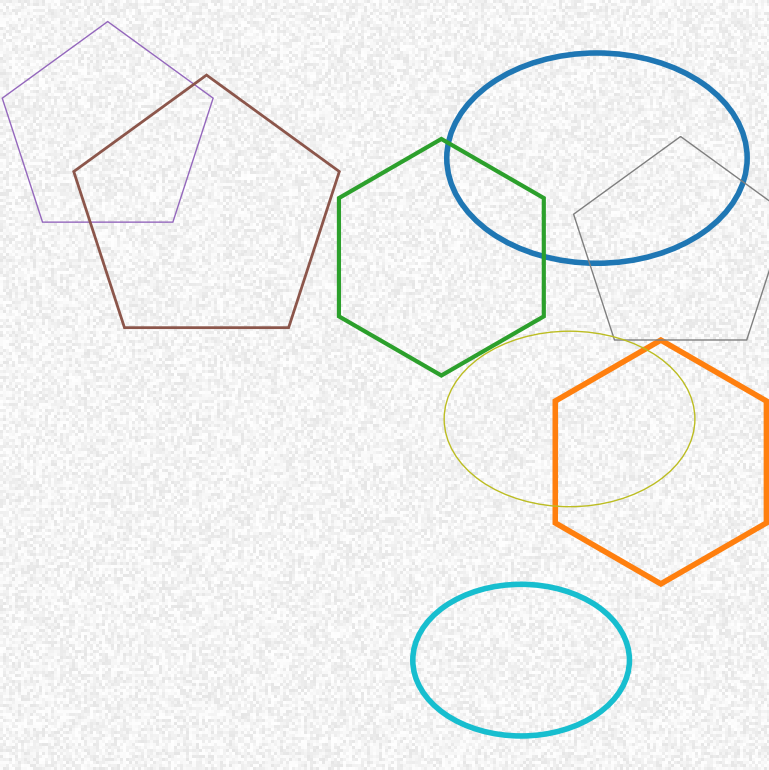[{"shape": "oval", "thickness": 2, "radius": 0.98, "center": [0.775, 0.795]}, {"shape": "hexagon", "thickness": 2, "radius": 0.79, "center": [0.858, 0.4]}, {"shape": "hexagon", "thickness": 1.5, "radius": 0.77, "center": [0.573, 0.666]}, {"shape": "pentagon", "thickness": 0.5, "radius": 0.72, "center": [0.14, 0.828]}, {"shape": "pentagon", "thickness": 1, "radius": 0.91, "center": [0.268, 0.721]}, {"shape": "pentagon", "thickness": 0.5, "radius": 0.73, "center": [0.884, 0.677]}, {"shape": "oval", "thickness": 0.5, "radius": 0.81, "center": [0.74, 0.456]}, {"shape": "oval", "thickness": 2, "radius": 0.7, "center": [0.677, 0.143]}]